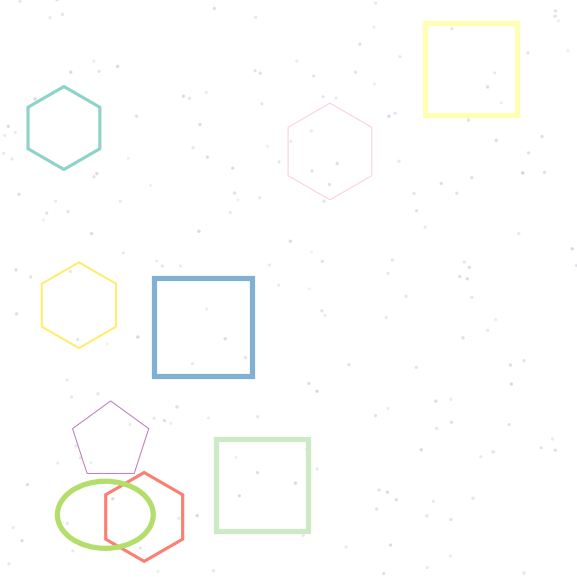[{"shape": "hexagon", "thickness": 1.5, "radius": 0.36, "center": [0.111, 0.777]}, {"shape": "square", "thickness": 2.5, "radius": 0.4, "center": [0.815, 0.88]}, {"shape": "hexagon", "thickness": 1.5, "radius": 0.38, "center": [0.25, 0.104]}, {"shape": "square", "thickness": 2.5, "radius": 0.43, "center": [0.352, 0.432]}, {"shape": "oval", "thickness": 2.5, "radius": 0.41, "center": [0.182, 0.108]}, {"shape": "hexagon", "thickness": 0.5, "radius": 0.42, "center": [0.571, 0.737]}, {"shape": "pentagon", "thickness": 0.5, "radius": 0.35, "center": [0.192, 0.235]}, {"shape": "square", "thickness": 2.5, "radius": 0.4, "center": [0.453, 0.159]}, {"shape": "hexagon", "thickness": 1, "radius": 0.37, "center": [0.137, 0.471]}]